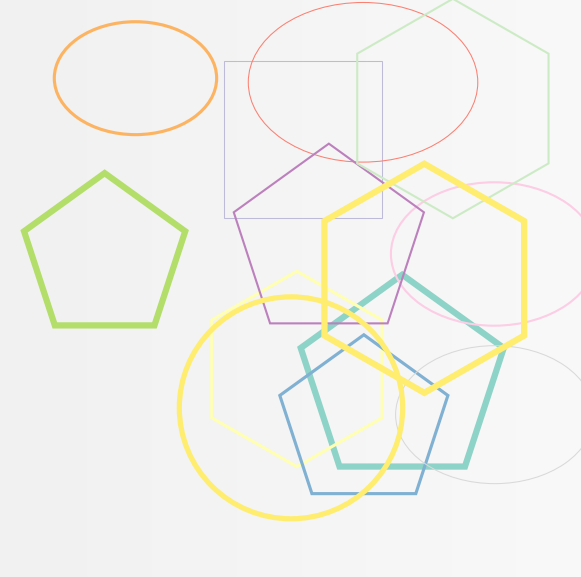[{"shape": "pentagon", "thickness": 3, "radius": 0.92, "center": [0.692, 0.34]}, {"shape": "hexagon", "thickness": 1.5, "radius": 0.85, "center": [0.511, 0.36]}, {"shape": "square", "thickness": 0.5, "radius": 0.68, "center": [0.521, 0.758]}, {"shape": "oval", "thickness": 0.5, "radius": 0.99, "center": [0.625, 0.857]}, {"shape": "pentagon", "thickness": 1.5, "radius": 0.76, "center": [0.626, 0.267]}, {"shape": "oval", "thickness": 1.5, "radius": 0.7, "center": [0.233, 0.864]}, {"shape": "pentagon", "thickness": 3, "radius": 0.73, "center": [0.18, 0.554]}, {"shape": "oval", "thickness": 1, "radius": 0.89, "center": [0.85, 0.559]}, {"shape": "oval", "thickness": 0.5, "radius": 0.85, "center": [0.851, 0.281]}, {"shape": "pentagon", "thickness": 1, "radius": 0.86, "center": [0.566, 0.578]}, {"shape": "hexagon", "thickness": 1, "radius": 0.95, "center": [0.779, 0.811]}, {"shape": "circle", "thickness": 2.5, "radius": 0.96, "center": [0.501, 0.293]}, {"shape": "hexagon", "thickness": 3, "radius": 0.99, "center": [0.73, 0.517]}]